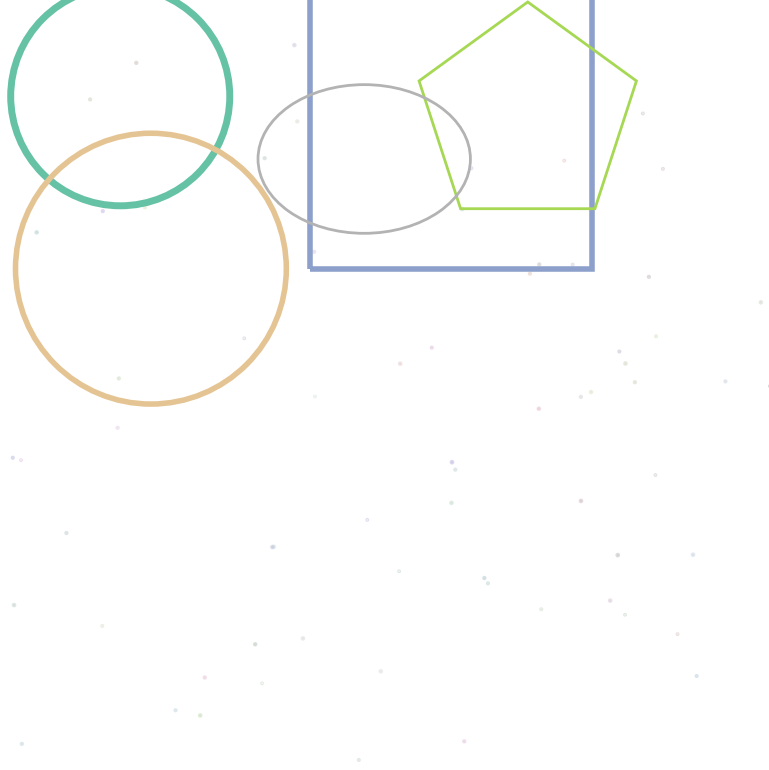[{"shape": "circle", "thickness": 2.5, "radius": 0.71, "center": [0.156, 0.875]}, {"shape": "square", "thickness": 2, "radius": 0.92, "center": [0.586, 0.834]}, {"shape": "pentagon", "thickness": 1, "radius": 0.74, "center": [0.685, 0.849]}, {"shape": "circle", "thickness": 2, "radius": 0.88, "center": [0.196, 0.651]}, {"shape": "oval", "thickness": 1, "radius": 0.69, "center": [0.473, 0.794]}]